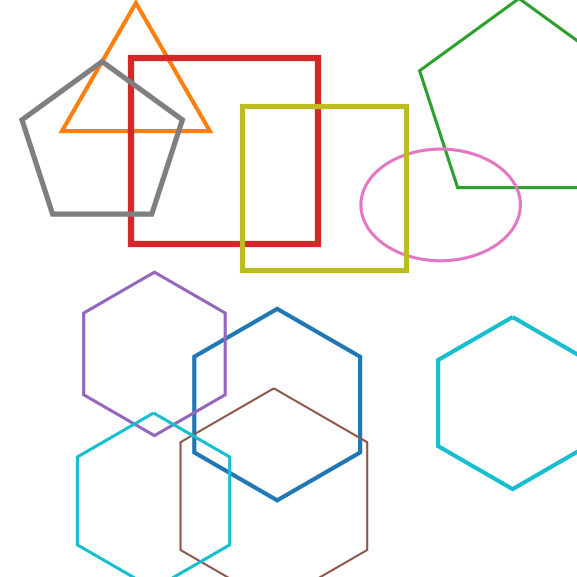[{"shape": "hexagon", "thickness": 2, "radius": 0.83, "center": [0.48, 0.299]}, {"shape": "triangle", "thickness": 2, "radius": 0.74, "center": [0.235, 0.846]}, {"shape": "pentagon", "thickness": 1.5, "radius": 0.91, "center": [0.899, 0.821]}, {"shape": "square", "thickness": 3, "radius": 0.81, "center": [0.389, 0.737]}, {"shape": "hexagon", "thickness": 1.5, "radius": 0.71, "center": [0.267, 0.386]}, {"shape": "hexagon", "thickness": 1, "radius": 0.93, "center": [0.474, 0.14]}, {"shape": "oval", "thickness": 1.5, "radius": 0.69, "center": [0.763, 0.644]}, {"shape": "pentagon", "thickness": 2.5, "radius": 0.73, "center": [0.177, 0.746]}, {"shape": "square", "thickness": 2.5, "radius": 0.71, "center": [0.561, 0.673]}, {"shape": "hexagon", "thickness": 2, "radius": 0.75, "center": [0.888, 0.301]}, {"shape": "hexagon", "thickness": 1.5, "radius": 0.76, "center": [0.266, 0.132]}]